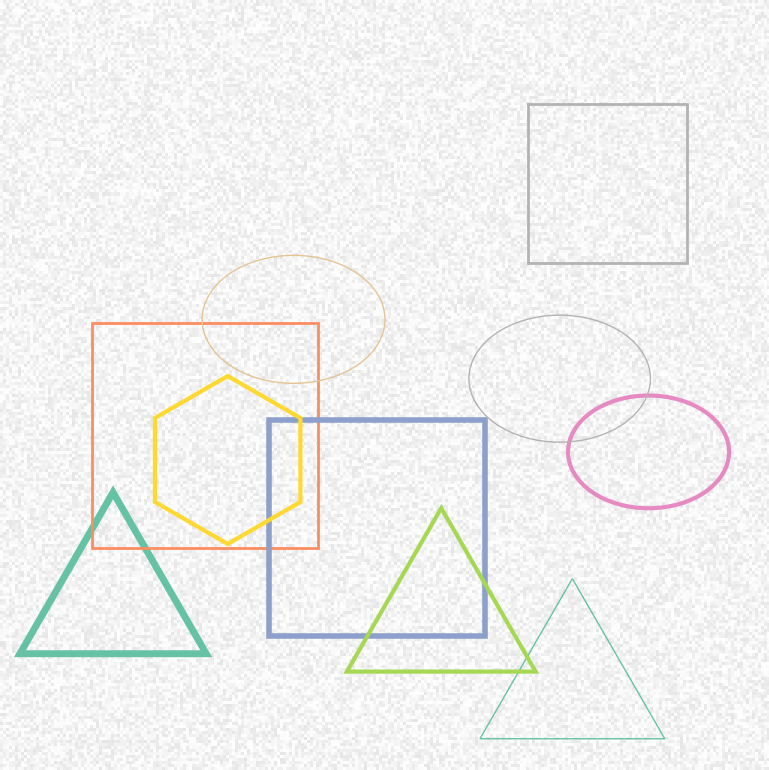[{"shape": "triangle", "thickness": 0.5, "radius": 0.69, "center": [0.743, 0.11]}, {"shape": "triangle", "thickness": 2.5, "radius": 0.7, "center": [0.147, 0.221]}, {"shape": "square", "thickness": 1, "radius": 0.73, "center": [0.266, 0.434]}, {"shape": "square", "thickness": 2, "radius": 0.7, "center": [0.49, 0.314]}, {"shape": "oval", "thickness": 1.5, "radius": 0.52, "center": [0.842, 0.413]}, {"shape": "triangle", "thickness": 1.5, "radius": 0.71, "center": [0.573, 0.199]}, {"shape": "hexagon", "thickness": 1.5, "radius": 0.55, "center": [0.296, 0.403]}, {"shape": "oval", "thickness": 0.5, "radius": 0.59, "center": [0.381, 0.585]}, {"shape": "oval", "thickness": 0.5, "radius": 0.59, "center": [0.727, 0.508]}, {"shape": "square", "thickness": 1, "radius": 0.52, "center": [0.789, 0.761]}]